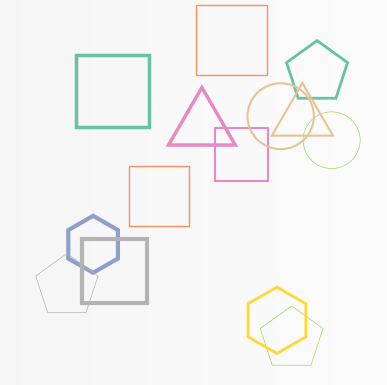[{"shape": "pentagon", "thickness": 2, "radius": 0.41, "center": [0.818, 0.812]}, {"shape": "square", "thickness": 2.5, "radius": 0.47, "center": [0.29, 0.764]}, {"shape": "square", "thickness": 1, "radius": 0.46, "center": [0.597, 0.896]}, {"shape": "square", "thickness": 1, "radius": 0.39, "center": [0.41, 0.491]}, {"shape": "hexagon", "thickness": 3, "radius": 0.37, "center": [0.24, 0.365]}, {"shape": "triangle", "thickness": 2.5, "radius": 0.5, "center": [0.521, 0.673]}, {"shape": "square", "thickness": 1.5, "radius": 0.35, "center": [0.623, 0.598]}, {"shape": "pentagon", "thickness": 0.5, "radius": 0.43, "center": [0.753, 0.12]}, {"shape": "circle", "thickness": 0.5, "radius": 0.37, "center": [0.856, 0.636]}, {"shape": "hexagon", "thickness": 2, "radius": 0.43, "center": [0.715, 0.168]}, {"shape": "triangle", "thickness": 1.5, "radius": 0.46, "center": [0.78, 0.693]}, {"shape": "circle", "thickness": 1.5, "radius": 0.43, "center": [0.724, 0.698]}, {"shape": "pentagon", "thickness": 0.5, "radius": 0.42, "center": [0.173, 0.257]}, {"shape": "square", "thickness": 3, "radius": 0.42, "center": [0.295, 0.295]}]